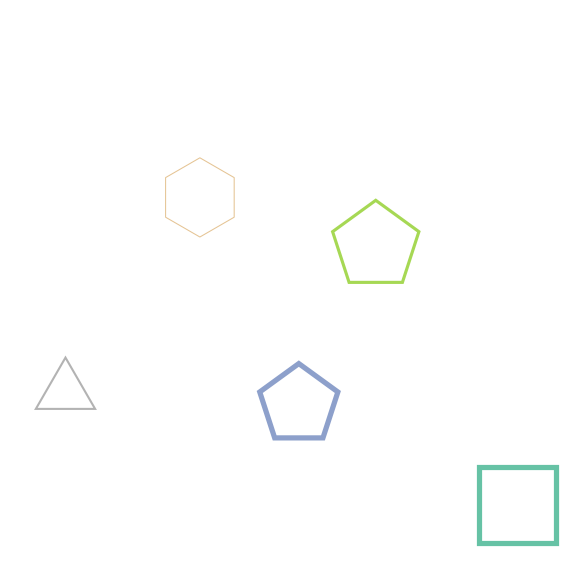[{"shape": "square", "thickness": 2.5, "radius": 0.33, "center": [0.896, 0.125]}, {"shape": "pentagon", "thickness": 2.5, "radius": 0.36, "center": [0.517, 0.298]}, {"shape": "pentagon", "thickness": 1.5, "radius": 0.39, "center": [0.651, 0.574]}, {"shape": "hexagon", "thickness": 0.5, "radius": 0.34, "center": [0.346, 0.657]}, {"shape": "triangle", "thickness": 1, "radius": 0.3, "center": [0.113, 0.321]}]